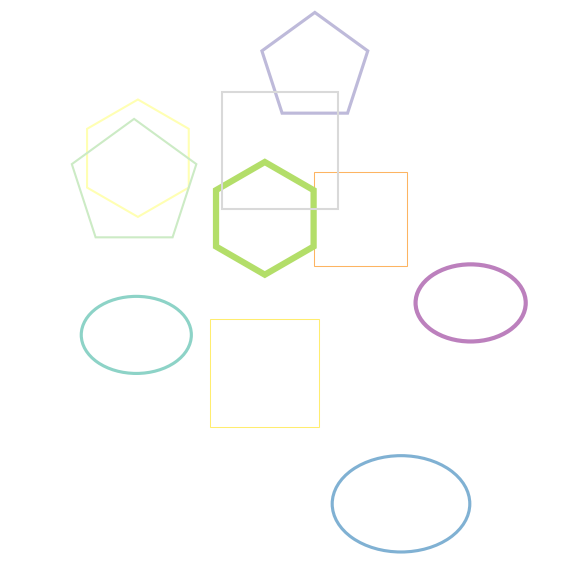[{"shape": "oval", "thickness": 1.5, "radius": 0.48, "center": [0.236, 0.419]}, {"shape": "hexagon", "thickness": 1, "radius": 0.51, "center": [0.239, 0.725]}, {"shape": "pentagon", "thickness": 1.5, "radius": 0.48, "center": [0.545, 0.881]}, {"shape": "oval", "thickness": 1.5, "radius": 0.6, "center": [0.694, 0.127]}, {"shape": "square", "thickness": 0.5, "radius": 0.4, "center": [0.624, 0.62]}, {"shape": "hexagon", "thickness": 3, "radius": 0.49, "center": [0.459, 0.621]}, {"shape": "square", "thickness": 1, "radius": 0.5, "center": [0.485, 0.738]}, {"shape": "oval", "thickness": 2, "radius": 0.48, "center": [0.815, 0.475]}, {"shape": "pentagon", "thickness": 1, "radius": 0.57, "center": [0.232, 0.68]}, {"shape": "square", "thickness": 0.5, "radius": 0.47, "center": [0.458, 0.353]}]